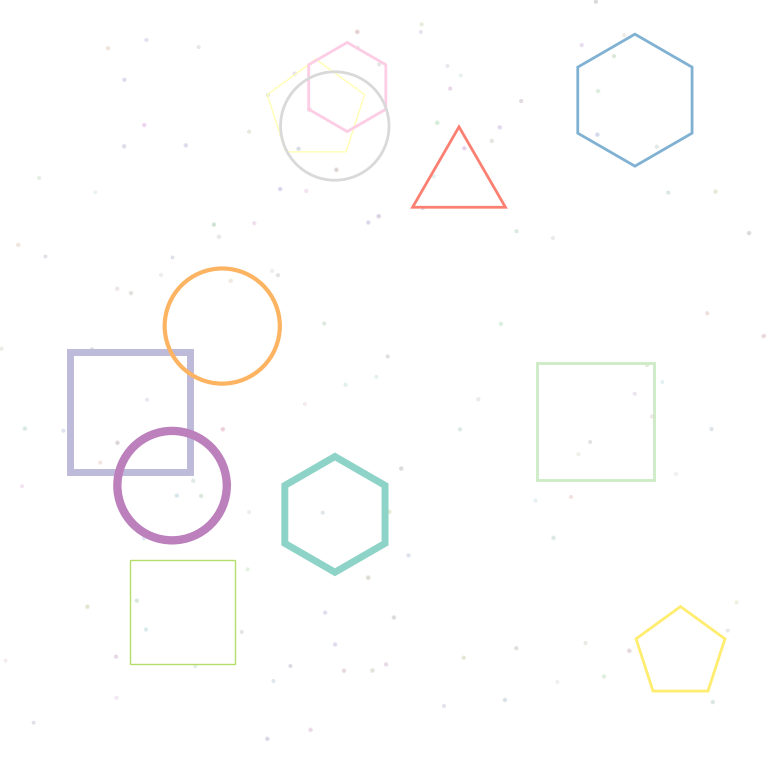[{"shape": "hexagon", "thickness": 2.5, "radius": 0.38, "center": [0.435, 0.332]}, {"shape": "pentagon", "thickness": 0.5, "radius": 0.33, "center": [0.41, 0.857]}, {"shape": "square", "thickness": 2.5, "radius": 0.39, "center": [0.169, 0.465]}, {"shape": "triangle", "thickness": 1, "radius": 0.35, "center": [0.596, 0.766]}, {"shape": "hexagon", "thickness": 1, "radius": 0.43, "center": [0.825, 0.87]}, {"shape": "circle", "thickness": 1.5, "radius": 0.37, "center": [0.289, 0.577]}, {"shape": "square", "thickness": 0.5, "radius": 0.34, "center": [0.237, 0.205]}, {"shape": "hexagon", "thickness": 1, "radius": 0.29, "center": [0.451, 0.887]}, {"shape": "circle", "thickness": 1, "radius": 0.35, "center": [0.435, 0.836]}, {"shape": "circle", "thickness": 3, "radius": 0.36, "center": [0.223, 0.369]}, {"shape": "square", "thickness": 1, "radius": 0.38, "center": [0.773, 0.452]}, {"shape": "pentagon", "thickness": 1, "radius": 0.3, "center": [0.884, 0.152]}]